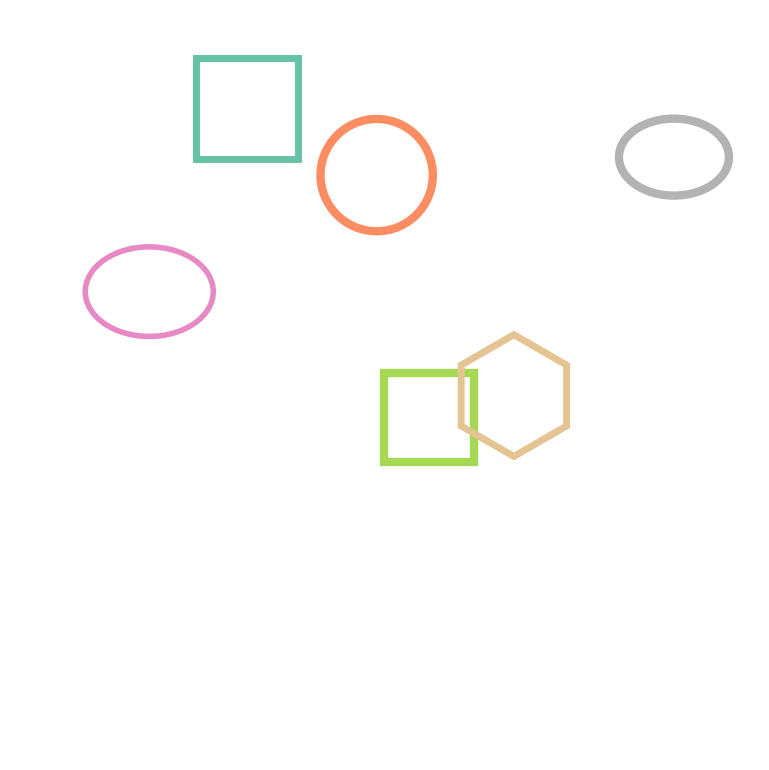[{"shape": "square", "thickness": 2.5, "radius": 0.33, "center": [0.321, 0.859]}, {"shape": "circle", "thickness": 3, "radius": 0.36, "center": [0.489, 0.773]}, {"shape": "oval", "thickness": 2, "radius": 0.42, "center": [0.194, 0.621]}, {"shape": "square", "thickness": 3, "radius": 0.29, "center": [0.557, 0.458]}, {"shape": "hexagon", "thickness": 2.5, "radius": 0.4, "center": [0.667, 0.486]}, {"shape": "oval", "thickness": 3, "radius": 0.36, "center": [0.875, 0.796]}]